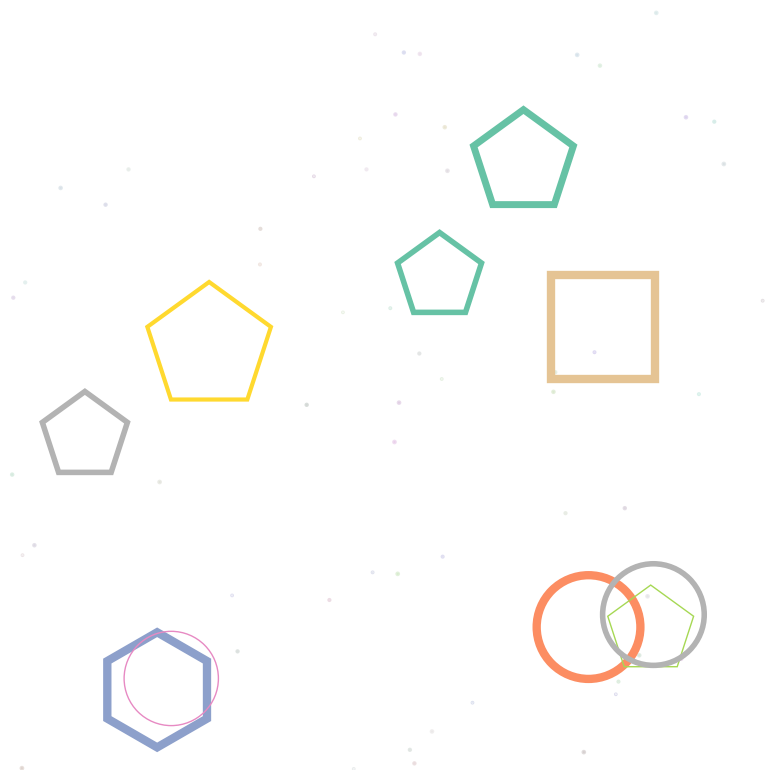[{"shape": "pentagon", "thickness": 2, "radius": 0.29, "center": [0.571, 0.641]}, {"shape": "pentagon", "thickness": 2.5, "radius": 0.34, "center": [0.68, 0.789]}, {"shape": "circle", "thickness": 3, "radius": 0.34, "center": [0.764, 0.186]}, {"shape": "hexagon", "thickness": 3, "radius": 0.37, "center": [0.204, 0.104]}, {"shape": "circle", "thickness": 0.5, "radius": 0.31, "center": [0.222, 0.119]}, {"shape": "pentagon", "thickness": 0.5, "radius": 0.29, "center": [0.845, 0.182]}, {"shape": "pentagon", "thickness": 1.5, "radius": 0.42, "center": [0.272, 0.549]}, {"shape": "square", "thickness": 3, "radius": 0.34, "center": [0.783, 0.575]}, {"shape": "pentagon", "thickness": 2, "radius": 0.29, "center": [0.11, 0.433]}, {"shape": "circle", "thickness": 2, "radius": 0.33, "center": [0.849, 0.202]}]